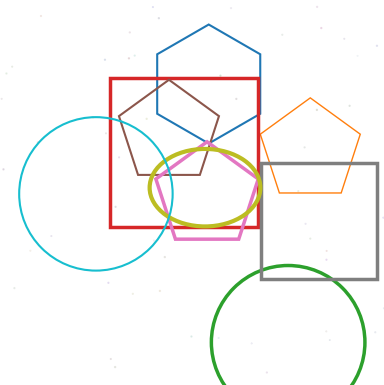[{"shape": "hexagon", "thickness": 1.5, "radius": 0.77, "center": [0.542, 0.782]}, {"shape": "pentagon", "thickness": 1, "radius": 0.68, "center": [0.806, 0.609]}, {"shape": "circle", "thickness": 2.5, "radius": 1.0, "center": [0.748, 0.111]}, {"shape": "square", "thickness": 2.5, "radius": 0.97, "center": [0.478, 0.604]}, {"shape": "pentagon", "thickness": 1.5, "radius": 0.68, "center": [0.439, 0.656]}, {"shape": "pentagon", "thickness": 2.5, "radius": 0.7, "center": [0.538, 0.492]}, {"shape": "square", "thickness": 2.5, "radius": 0.75, "center": [0.828, 0.426]}, {"shape": "oval", "thickness": 3, "radius": 0.72, "center": [0.532, 0.513]}, {"shape": "circle", "thickness": 1.5, "radius": 1.0, "center": [0.249, 0.496]}]